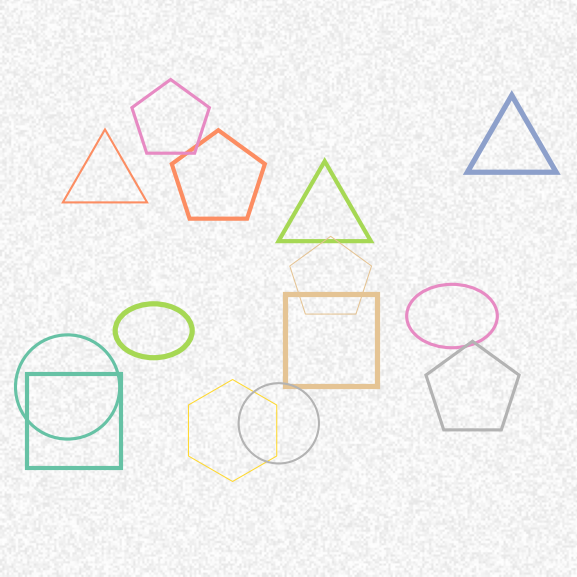[{"shape": "circle", "thickness": 1.5, "radius": 0.45, "center": [0.117, 0.329]}, {"shape": "square", "thickness": 2, "radius": 0.41, "center": [0.129, 0.27]}, {"shape": "triangle", "thickness": 1, "radius": 0.42, "center": [0.182, 0.691]}, {"shape": "pentagon", "thickness": 2, "radius": 0.42, "center": [0.378, 0.689]}, {"shape": "triangle", "thickness": 2.5, "radius": 0.44, "center": [0.886, 0.745]}, {"shape": "pentagon", "thickness": 1.5, "radius": 0.35, "center": [0.296, 0.791]}, {"shape": "oval", "thickness": 1.5, "radius": 0.39, "center": [0.783, 0.452]}, {"shape": "oval", "thickness": 2.5, "radius": 0.33, "center": [0.266, 0.426]}, {"shape": "triangle", "thickness": 2, "radius": 0.46, "center": [0.562, 0.628]}, {"shape": "hexagon", "thickness": 0.5, "radius": 0.44, "center": [0.403, 0.254]}, {"shape": "square", "thickness": 2.5, "radius": 0.4, "center": [0.573, 0.411]}, {"shape": "pentagon", "thickness": 0.5, "radius": 0.37, "center": [0.573, 0.516]}, {"shape": "circle", "thickness": 1, "radius": 0.35, "center": [0.483, 0.266]}, {"shape": "pentagon", "thickness": 1.5, "radius": 0.42, "center": [0.818, 0.323]}]